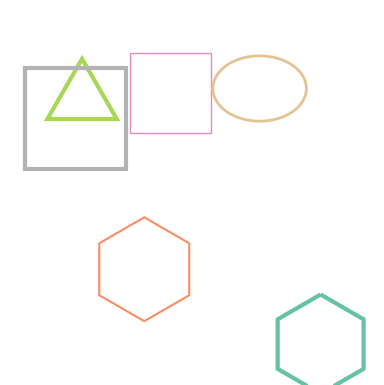[{"shape": "hexagon", "thickness": 3, "radius": 0.64, "center": [0.833, 0.106]}, {"shape": "hexagon", "thickness": 1.5, "radius": 0.67, "center": [0.375, 0.301]}, {"shape": "square", "thickness": 1, "radius": 0.52, "center": [0.444, 0.758]}, {"shape": "triangle", "thickness": 3, "radius": 0.52, "center": [0.213, 0.743]}, {"shape": "oval", "thickness": 2, "radius": 0.61, "center": [0.674, 0.77]}, {"shape": "square", "thickness": 3, "radius": 0.66, "center": [0.196, 0.692]}]